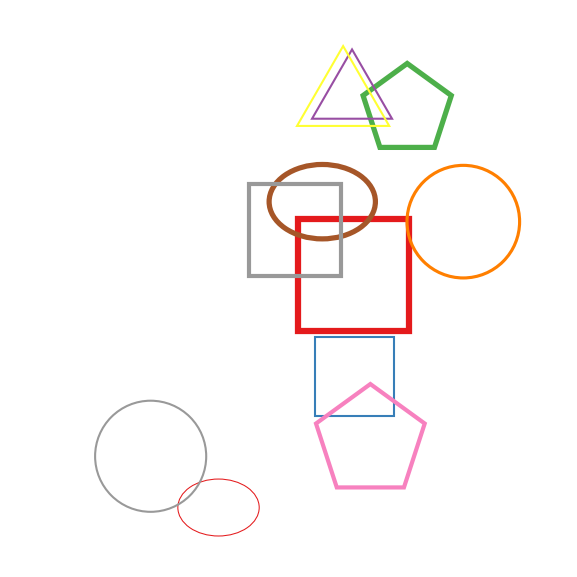[{"shape": "oval", "thickness": 0.5, "radius": 0.35, "center": [0.378, 0.12]}, {"shape": "square", "thickness": 3, "radius": 0.48, "center": [0.612, 0.523]}, {"shape": "square", "thickness": 1, "radius": 0.34, "center": [0.614, 0.348]}, {"shape": "pentagon", "thickness": 2.5, "radius": 0.4, "center": [0.705, 0.809]}, {"shape": "triangle", "thickness": 1, "radius": 0.4, "center": [0.61, 0.834]}, {"shape": "circle", "thickness": 1.5, "radius": 0.49, "center": [0.802, 0.615]}, {"shape": "triangle", "thickness": 1, "radius": 0.46, "center": [0.594, 0.827]}, {"shape": "oval", "thickness": 2.5, "radius": 0.46, "center": [0.558, 0.65]}, {"shape": "pentagon", "thickness": 2, "radius": 0.49, "center": [0.641, 0.235]}, {"shape": "square", "thickness": 2, "radius": 0.4, "center": [0.511, 0.601]}, {"shape": "circle", "thickness": 1, "radius": 0.48, "center": [0.261, 0.209]}]